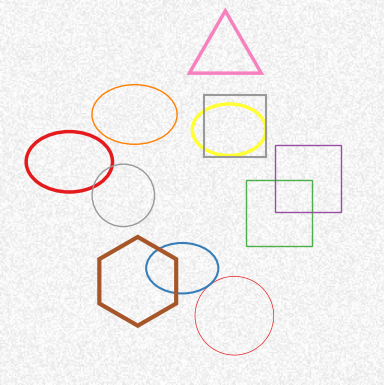[{"shape": "circle", "thickness": 0.5, "radius": 0.51, "center": [0.609, 0.18]}, {"shape": "oval", "thickness": 2.5, "radius": 0.56, "center": [0.18, 0.58]}, {"shape": "oval", "thickness": 1.5, "radius": 0.47, "center": [0.473, 0.303]}, {"shape": "square", "thickness": 1, "radius": 0.43, "center": [0.724, 0.446]}, {"shape": "square", "thickness": 1, "radius": 0.43, "center": [0.8, 0.537]}, {"shape": "oval", "thickness": 1, "radius": 0.55, "center": [0.349, 0.703]}, {"shape": "oval", "thickness": 2.5, "radius": 0.48, "center": [0.595, 0.663]}, {"shape": "hexagon", "thickness": 3, "radius": 0.58, "center": [0.358, 0.269]}, {"shape": "triangle", "thickness": 2.5, "radius": 0.54, "center": [0.585, 0.864]}, {"shape": "square", "thickness": 1.5, "radius": 0.4, "center": [0.611, 0.673]}, {"shape": "circle", "thickness": 1, "radius": 0.41, "center": [0.32, 0.493]}]